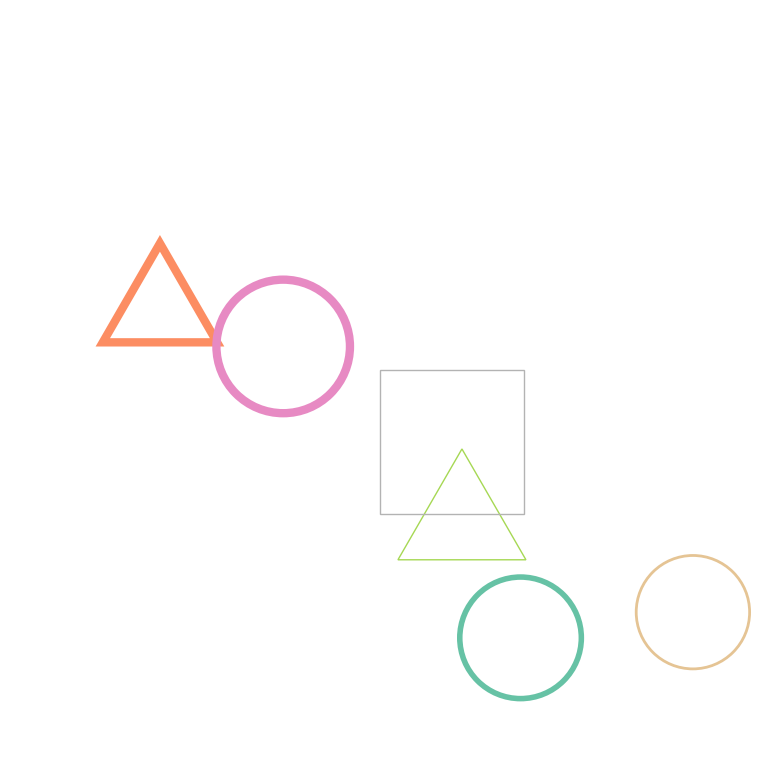[{"shape": "circle", "thickness": 2, "radius": 0.39, "center": [0.676, 0.172]}, {"shape": "triangle", "thickness": 3, "radius": 0.43, "center": [0.208, 0.598]}, {"shape": "circle", "thickness": 3, "radius": 0.43, "center": [0.368, 0.55]}, {"shape": "triangle", "thickness": 0.5, "radius": 0.48, "center": [0.6, 0.321]}, {"shape": "circle", "thickness": 1, "radius": 0.37, "center": [0.9, 0.205]}, {"shape": "square", "thickness": 0.5, "radius": 0.47, "center": [0.587, 0.426]}]